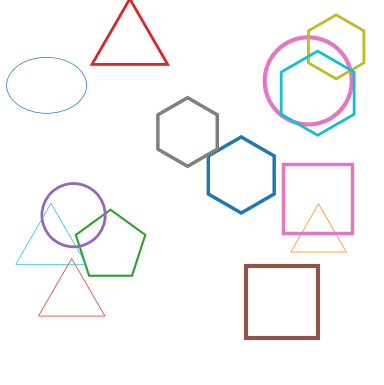[{"shape": "hexagon", "thickness": 2.5, "radius": 0.49, "center": [0.627, 0.546]}, {"shape": "oval", "thickness": 0.5, "radius": 0.52, "center": [0.121, 0.778]}, {"shape": "triangle", "thickness": 0.5, "radius": 0.42, "center": [0.827, 0.387]}, {"shape": "pentagon", "thickness": 1.5, "radius": 0.47, "center": [0.287, 0.36]}, {"shape": "triangle", "thickness": 2, "radius": 0.57, "center": [0.337, 0.889]}, {"shape": "triangle", "thickness": 0.5, "radius": 0.5, "center": [0.186, 0.229]}, {"shape": "circle", "thickness": 2, "radius": 0.41, "center": [0.191, 0.441]}, {"shape": "square", "thickness": 3, "radius": 0.47, "center": [0.732, 0.216]}, {"shape": "circle", "thickness": 3, "radius": 0.57, "center": [0.801, 0.79]}, {"shape": "square", "thickness": 2.5, "radius": 0.45, "center": [0.824, 0.483]}, {"shape": "hexagon", "thickness": 2.5, "radius": 0.45, "center": [0.487, 0.657]}, {"shape": "hexagon", "thickness": 2, "radius": 0.42, "center": [0.873, 0.878]}, {"shape": "triangle", "thickness": 0.5, "radius": 0.53, "center": [0.132, 0.366]}, {"shape": "hexagon", "thickness": 2, "radius": 0.55, "center": [0.825, 0.758]}]